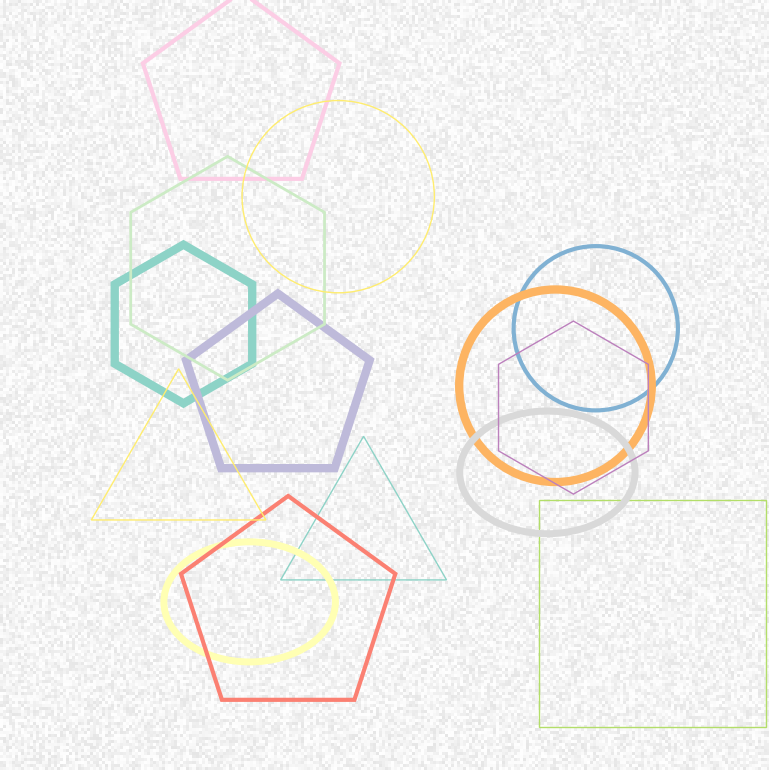[{"shape": "hexagon", "thickness": 3, "radius": 0.52, "center": [0.238, 0.579]}, {"shape": "triangle", "thickness": 0.5, "radius": 0.62, "center": [0.472, 0.309]}, {"shape": "oval", "thickness": 2.5, "radius": 0.56, "center": [0.324, 0.218]}, {"shape": "pentagon", "thickness": 3, "radius": 0.63, "center": [0.361, 0.493]}, {"shape": "pentagon", "thickness": 1.5, "radius": 0.73, "center": [0.374, 0.21]}, {"shape": "circle", "thickness": 1.5, "radius": 0.53, "center": [0.774, 0.574]}, {"shape": "circle", "thickness": 3, "radius": 0.63, "center": [0.721, 0.499]}, {"shape": "square", "thickness": 0.5, "radius": 0.74, "center": [0.848, 0.203]}, {"shape": "pentagon", "thickness": 1.5, "radius": 0.67, "center": [0.313, 0.876]}, {"shape": "oval", "thickness": 2.5, "radius": 0.57, "center": [0.711, 0.387]}, {"shape": "hexagon", "thickness": 0.5, "radius": 0.56, "center": [0.745, 0.471]}, {"shape": "hexagon", "thickness": 1, "radius": 0.73, "center": [0.296, 0.652]}, {"shape": "triangle", "thickness": 0.5, "radius": 0.65, "center": [0.232, 0.39]}, {"shape": "circle", "thickness": 0.5, "radius": 0.62, "center": [0.439, 0.745]}]